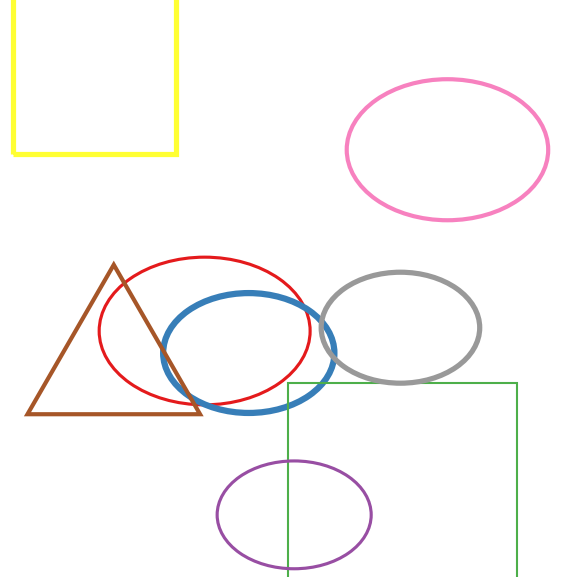[{"shape": "oval", "thickness": 1.5, "radius": 0.91, "center": [0.354, 0.426]}, {"shape": "oval", "thickness": 3, "radius": 0.74, "center": [0.431, 0.388]}, {"shape": "square", "thickness": 1, "radius": 0.99, "center": [0.697, 0.138]}, {"shape": "oval", "thickness": 1.5, "radius": 0.67, "center": [0.509, 0.108]}, {"shape": "square", "thickness": 2.5, "radius": 0.71, "center": [0.164, 0.873]}, {"shape": "triangle", "thickness": 2, "radius": 0.86, "center": [0.197, 0.368]}, {"shape": "oval", "thickness": 2, "radius": 0.87, "center": [0.775, 0.74]}, {"shape": "oval", "thickness": 2.5, "radius": 0.69, "center": [0.693, 0.432]}]